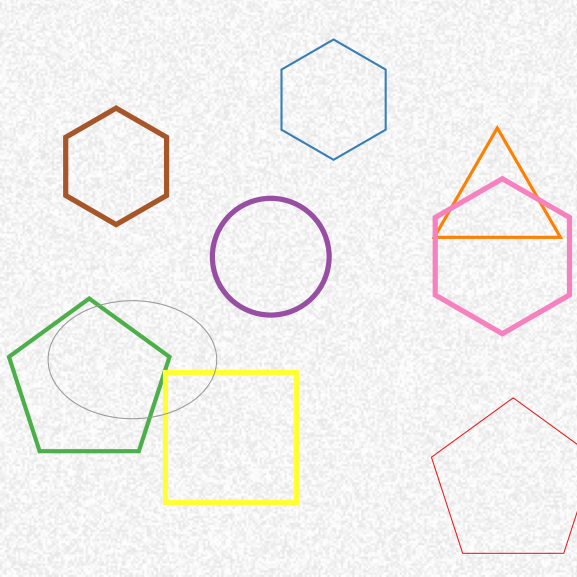[{"shape": "pentagon", "thickness": 0.5, "radius": 0.74, "center": [0.889, 0.161]}, {"shape": "hexagon", "thickness": 1, "radius": 0.52, "center": [0.578, 0.827]}, {"shape": "pentagon", "thickness": 2, "radius": 0.73, "center": [0.154, 0.336]}, {"shape": "circle", "thickness": 2.5, "radius": 0.51, "center": [0.469, 0.555]}, {"shape": "triangle", "thickness": 1.5, "radius": 0.63, "center": [0.861, 0.651]}, {"shape": "square", "thickness": 2.5, "radius": 0.57, "center": [0.399, 0.242]}, {"shape": "hexagon", "thickness": 2.5, "radius": 0.5, "center": [0.201, 0.711]}, {"shape": "hexagon", "thickness": 2.5, "radius": 0.67, "center": [0.87, 0.555]}, {"shape": "oval", "thickness": 0.5, "radius": 0.73, "center": [0.229, 0.376]}]